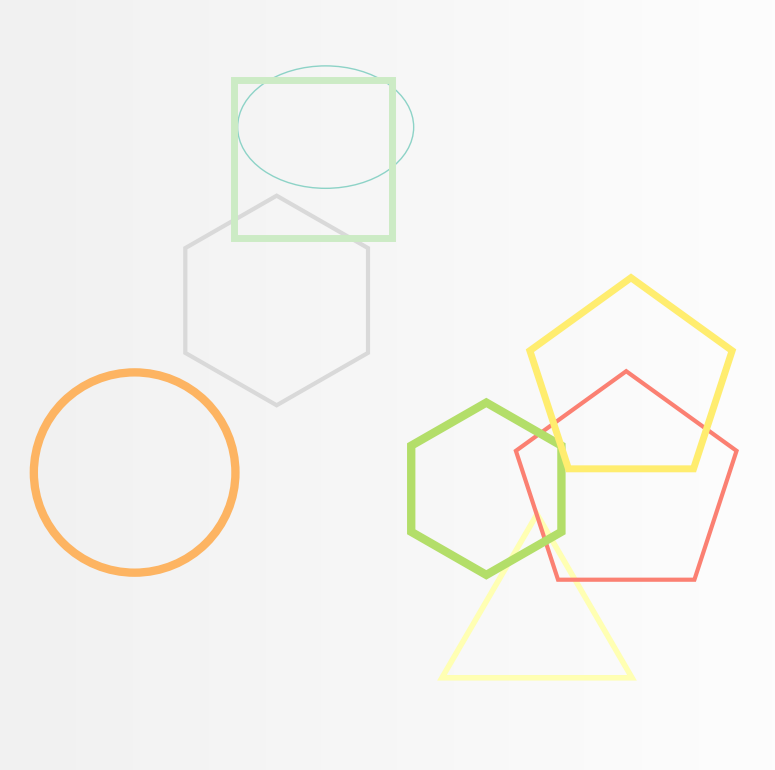[{"shape": "oval", "thickness": 0.5, "radius": 0.57, "center": [0.42, 0.835]}, {"shape": "triangle", "thickness": 2, "radius": 0.71, "center": [0.693, 0.191]}, {"shape": "pentagon", "thickness": 1.5, "radius": 0.75, "center": [0.808, 0.368]}, {"shape": "circle", "thickness": 3, "radius": 0.65, "center": [0.174, 0.386]}, {"shape": "hexagon", "thickness": 3, "radius": 0.56, "center": [0.628, 0.365]}, {"shape": "hexagon", "thickness": 1.5, "radius": 0.68, "center": [0.357, 0.61]}, {"shape": "square", "thickness": 2.5, "radius": 0.51, "center": [0.404, 0.794]}, {"shape": "pentagon", "thickness": 2.5, "radius": 0.69, "center": [0.814, 0.502]}]